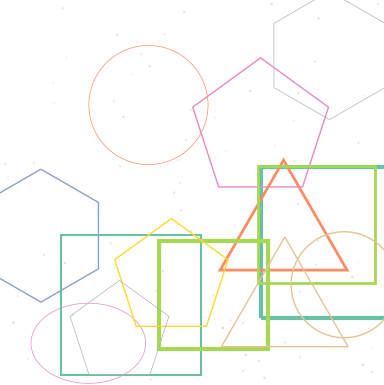[{"shape": "square", "thickness": 1.5, "radius": 0.91, "center": [0.34, 0.207]}, {"shape": "square", "thickness": 3, "radius": 0.98, "center": [0.875, 0.369]}, {"shape": "triangle", "thickness": 2, "radius": 0.95, "center": [0.737, 0.394]}, {"shape": "circle", "thickness": 0.5, "radius": 0.77, "center": [0.386, 0.727]}, {"shape": "hexagon", "thickness": 1, "radius": 0.86, "center": [0.106, 0.388]}, {"shape": "pentagon", "thickness": 1, "radius": 0.93, "center": [0.677, 0.664]}, {"shape": "oval", "thickness": 0.5, "radius": 0.74, "center": [0.229, 0.108]}, {"shape": "square", "thickness": 3, "radius": 0.7, "center": [0.555, 0.234]}, {"shape": "square", "thickness": 2, "radius": 0.76, "center": [0.823, 0.417]}, {"shape": "pentagon", "thickness": 1, "radius": 0.77, "center": [0.445, 0.278]}, {"shape": "triangle", "thickness": 1, "radius": 0.95, "center": [0.74, 0.195]}, {"shape": "circle", "thickness": 1, "radius": 0.69, "center": [0.894, 0.26]}, {"shape": "hexagon", "thickness": 0.5, "radius": 0.83, "center": [0.856, 0.856]}, {"shape": "pentagon", "thickness": 0.5, "radius": 0.67, "center": [0.31, 0.137]}]